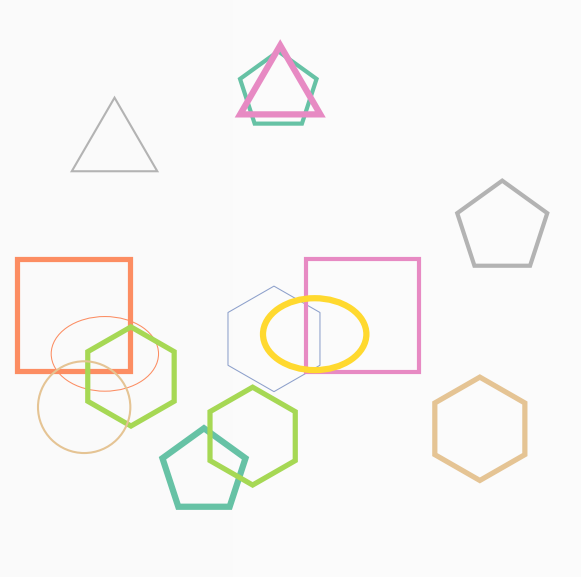[{"shape": "pentagon", "thickness": 2, "radius": 0.35, "center": [0.479, 0.841]}, {"shape": "pentagon", "thickness": 3, "radius": 0.38, "center": [0.351, 0.182]}, {"shape": "oval", "thickness": 0.5, "radius": 0.46, "center": [0.18, 0.386]}, {"shape": "square", "thickness": 2.5, "radius": 0.48, "center": [0.127, 0.454]}, {"shape": "hexagon", "thickness": 0.5, "radius": 0.46, "center": [0.471, 0.412]}, {"shape": "square", "thickness": 2, "radius": 0.49, "center": [0.624, 0.453]}, {"shape": "triangle", "thickness": 3, "radius": 0.4, "center": [0.482, 0.841]}, {"shape": "hexagon", "thickness": 2.5, "radius": 0.42, "center": [0.435, 0.244]}, {"shape": "hexagon", "thickness": 2.5, "radius": 0.43, "center": [0.225, 0.347]}, {"shape": "oval", "thickness": 3, "radius": 0.44, "center": [0.541, 0.421]}, {"shape": "circle", "thickness": 1, "radius": 0.4, "center": [0.145, 0.294]}, {"shape": "hexagon", "thickness": 2.5, "radius": 0.45, "center": [0.826, 0.257]}, {"shape": "triangle", "thickness": 1, "radius": 0.42, "center": [0.197, 0.745]}, {"shape": "pentagon", "thickness": 2, "radius": 0.41, "center": [0.864, 0.605]}]